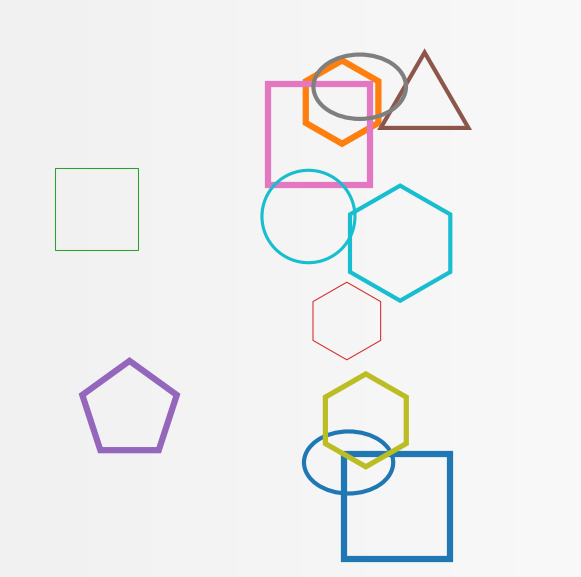[{"shape": "oval", "thickness": 2, "radius": 0.38, "center": [0.6, 0.198]}, {"shape": "square", "thickness": 3, "radius": 0.46, "center": [0.683, 0.122]}, {"shape": "hexagon", "thickness": 3, "radius": 0.36, "center": [0.589, 0.822]}, {"shape": "square", "thickness": 0.5, "radius": 0.36, "center": [0.166, 0.637]}, {"shape": "hexagon", "thickness": 0.5, "radius": 0.34, "center": [0.597, 0.443]}, {"shape": "pentagon", "thickness": 3, "radius": 0.43, "center": [0.223, 0.289]}, {"shape": "triangle", "thickness": 2, "radius": 0.44, "center": [0.73, 0.821]}, {"shape": "square", "thickness": 3, "radius": 0.44, "center": [0.548, 0.766]}, {"shape": "oval", "thickness": 2, "radius": 0.4, "center": [0.619, 0.849]}, {"shape": "hexagon", "thickness": 2.5, "radius": 0.4, "center": [0.629, 0.271]}, {"shape": "circle", "thickness": 1.5, "radius": 0.4, "center": [0.531, 0.624]}, {"shape": "hexagon", "thickness": 2, "radius": 0.5, "center": [0.688, 0.578]}]